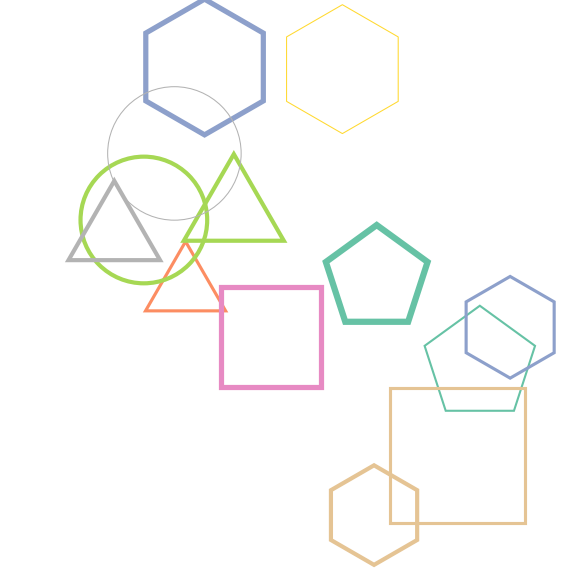[{"shape": "pentagon", "thickness": 1, "radius": 0.5, "center": [0.831, 0.369]}, {"shape": "pentagon", "thickness": 3, "radius": 0.46, "center": [0.652, 0.517]}, {"shape": "triangle", "thickness": 1.5, "radius": 0.4, "center": [0.321, 0.501]}, {"shape": "hexagon", "thickness": 2.5, "radius": 0.59, "center": [0.354, 0.883]}, {"shape": "hexagon", "thickness": 1.5, "radius": 0.44, "center": [0.883, 0.432]}, {"shape": "square", "thickness": 2.5, "radius": 0.44, "center": [0.47, 0.416]}, {"shape": "circle", "thickness": 2, "radius": 0.55, "center": [0.249, 0.618]}, {"shape": "triangle", "thickness": 2, "radius": 0.5, "center": [0.405, 0.632]}, {"shape": "hexagon", "thickness": 0.5, "radius": 0.56, "center": [0.593, 0.879]}, {"shape": "hexagon", "thickness": 2, "radius": 0.43, "center": [0.648, 0.107]}, {"shape": "square", "thickness": 1.5, "radius": 0.59, "center": [0.792, 0.21]}, {"shape": "circle", "thickness": 0.5, "radius": 0.58, "center": [0.302, 0.733]}, {"shape": "triangle", "thickness": 2, "radius": 0.46, "center": [0.198, 0.594]}]